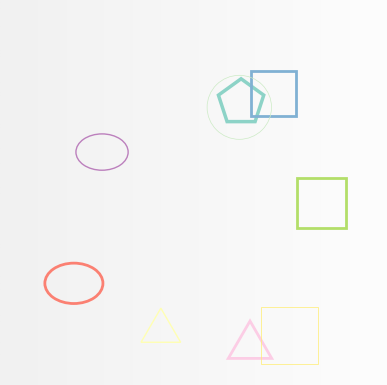[{"shape": "pentagon", "thickness": 2.5, "radius": 0.31, "center": [0.622, 0.734]}, {"shape": "triangle", "thickness": 1, "radius": 0.3, "center": [0.415, 0.141]}, {"shape": "oval", "thickness": 2, "radius": 0.37, "center": [0.191, 0.264]}, {"shape": "square", "thickness": 2, "radius": 0.29, "center": [0.705, 0.758]}, {"shape": "square", "thickness": 2, "radius": 0.32, "center": [0.83, 0.473]}, {"shape": "triangle", "thickness": 2, "radius": 0.32, "center": [0.645, 0.101]}, {"shape": "oval", "thickness": 1, "radius": 0.34, "center": [0.263, 0.605]}, {"shape": "circle", "thickness": 0.5, "radius": 0.42, "center": [0.618, 0.721]}, {"shape": "square", "thickness": 0.5, "radius": 0.37, "center": [0.747, 0.128]}]